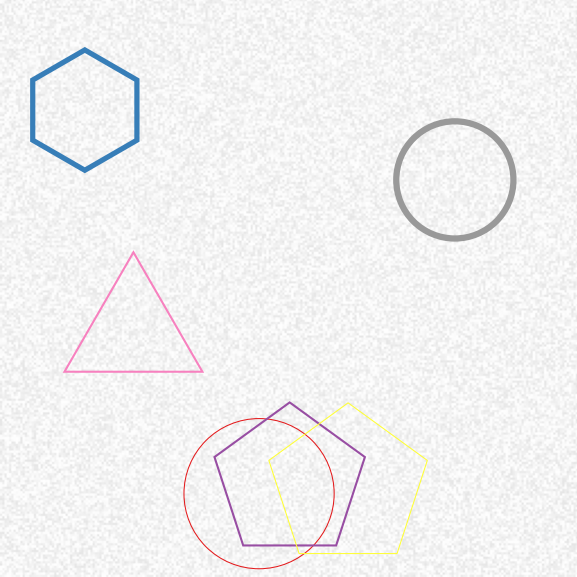[{"shape": "circle", "thickness": 0.5, "radius": 0.65, "center": [0.449, 0.144]}, {"shape": "hexagon", "thickness": 2.5, "radius": 0.52, "center": [0.147, 0.808]}, {"shape": "pentagon", "thickness": 1, "radius": 0.68, "center": [0.502, 0.165]}, {"shape": "pentagon", "thickness": 0.5, "radius": 0.72, "center": [0.603, 0.157]}, {"shape": "triangle", "thickness": 1, "radius": 0.69, "center": [0.231, 0.424]}, {"shape": "circle", "thickness": 3, "radius": 0.51, "center": [0.788, 0.688]}]